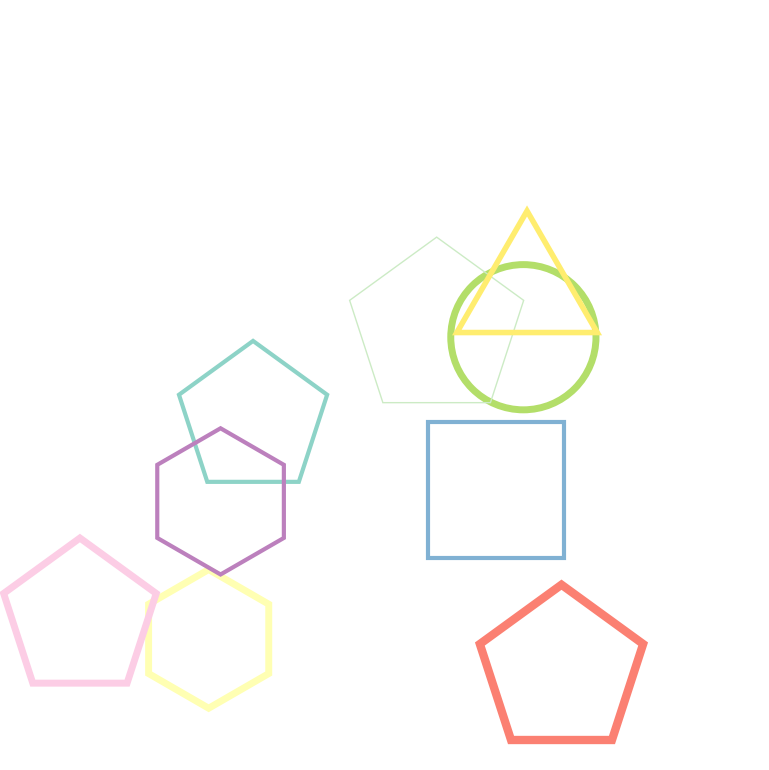[{"shape": "pentagon", "thickness": 1.5, "radius": 0.51, "center": [0.329, 0.456]}, {"shape": "hexagon", "thickness": 2.5, "radius": 0.45, "center": [0.271, 0.17]}, {"shape": "pentagon", "thickness": 3, "radius": 0.56, "center": [0.729, 0.129]}, {"shape": "square", "thickness": 1.5, "radius": 0.44, "center": [0.644, 0.364]}, {"shape": "circle", "thickness": 2.5, "radius": 0.47, "center": [0.68, 0.562]}, {"shape": "pentagon", "thickness": 2.5, "radius": 0.52, "center": [0.104, 0.197]}, {"shape": "hexagon", "thickness": 1.5, "radius": 0.47, "center": [0.286, 0.349]}, {"shape": "pentagon", "thickness": 0.5, "radius": 0.59, "center": [0.567, 0.573]}, {"shape": "triangle", "thickness": 2, "radius": 0.53, "center": [0.684, 0.621]}]